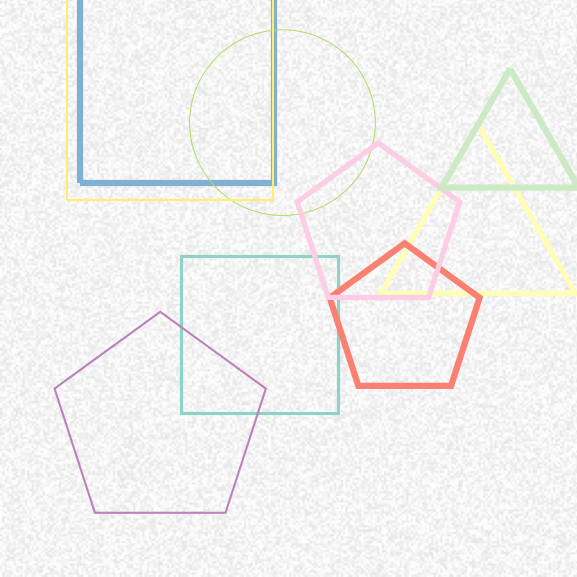[{"shape": "square", "thickness": 1.5, "radius": 0.68, "center": [0.449, 0.419]}, {"shape": "triangle", "thickness": 2.5, "radius": 0.97, "center": [0.828, 0.588]}, {"shape": "pentagon", "thickness": 3, "radius": 0.68, "center": [0.701, 0.441]}, {"shape": "square", "thickness": 3, "radius": 0.84, "center": [0.306, 0.85]}, {"shape": "circle", "thickness": 0.5, "radius": 0.8, "center": [0.489, 0.787]}, {"shape": "pentagon", "thickness": 2.5, "radius": 0.74, "center": [0.655, 0.604]}, {"shape": "pentagon", "thickness": 1, "radius": 0.96, "center": [0.277, 0.267]}, {"shape": "triangle", "thickness": 3, "radius": 0.69, "center": [0.883, 0.743]}, {"shape": "square", "thickness": 1, "radius": 0.89, "center": [0.294, 0.831]}]